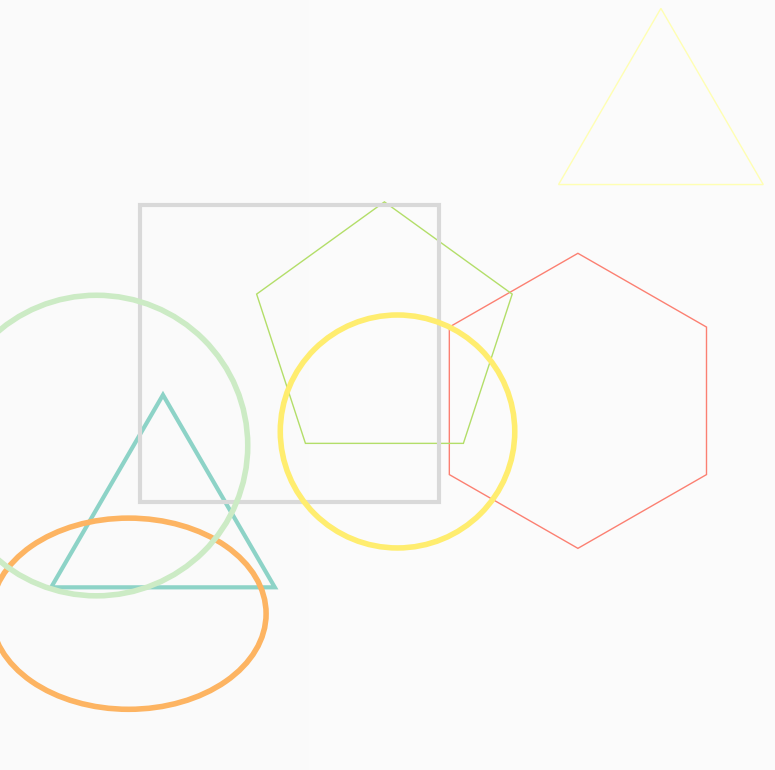[{"shape": "triangle", "thickness": 1.5, "radius": 0.83, "center": [0.21, 0.321]}, {"shape": "triangle", "thickness": 0.5, "radius": 0.76, "center": [0.853, 0.837]}, {"shape": "hexagon", "thickness": 0.5, "radius": 0.96, "center": [0.746, 0.479]}, {"shape": "oval", "thickness": 2, "radius": 0.89, "center": [0.166, 0.203]}, {"shape": "pentagon", "thickness": 0.5, "radius": 0.87, "center": [0.496, 0.564]}, {"shape": "square", "thickness": 1.5, "radius": 0.96, "center": [0.374, 0.541]}, {"shape": "circle", "thickness": 2, "radius": 0.98, "center": [0.125, 0.421]}, {"shape": "circle", "thickness": 2, "radius": 0.76, "center": [0.513, 0.44]}]